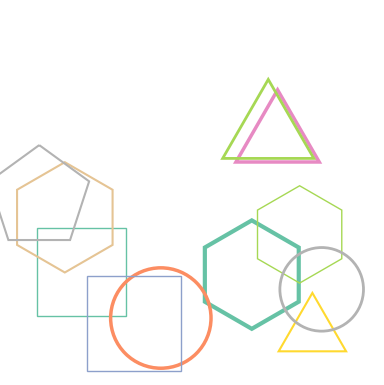[{"shape": "square", "thickness": 1, "radius": 0.57, "center": [0.211, 0.293]}, {"shape": "hexagon", "thickness": 3, "radius": 0.7, "center": [0.654, 0.287]}, {"shape": "circle", "thickness": 2.5, "radius": 0.65, "center": [0.418, 0.174]}, {"shape": "square", "thickness": 1, "radius": 0.61, "center": [0.348, 0.16]}, {"shape": "triangle", "thickness": 2.5, "radius": 0.62, "center": [0.721, 0.642]}, {"shape": "triangle", "thickness": 2, "radius": 0.68, "center": [0.697, 0.657]}, {"shape": "hexagon", "thickness": 1, "radius": 0.63, "center": [0.778, 0.391]}, {"shape": "triangle", "thickness": 1.5, "radius": 0.51, "center": [0.811, 0.138]}, {"shape": "hexagon", "thickness": 1.5, "radius": 0.72, "center": [0.168, 0.435]}, {"shape": "pentagon", "thickness": 1.5, "radius": 0.68, "center": [0.102, 0.487]}, {"shape": "circle", "thickness": 2, "radius": 0.54, "center": [0.836, 0.248]}]